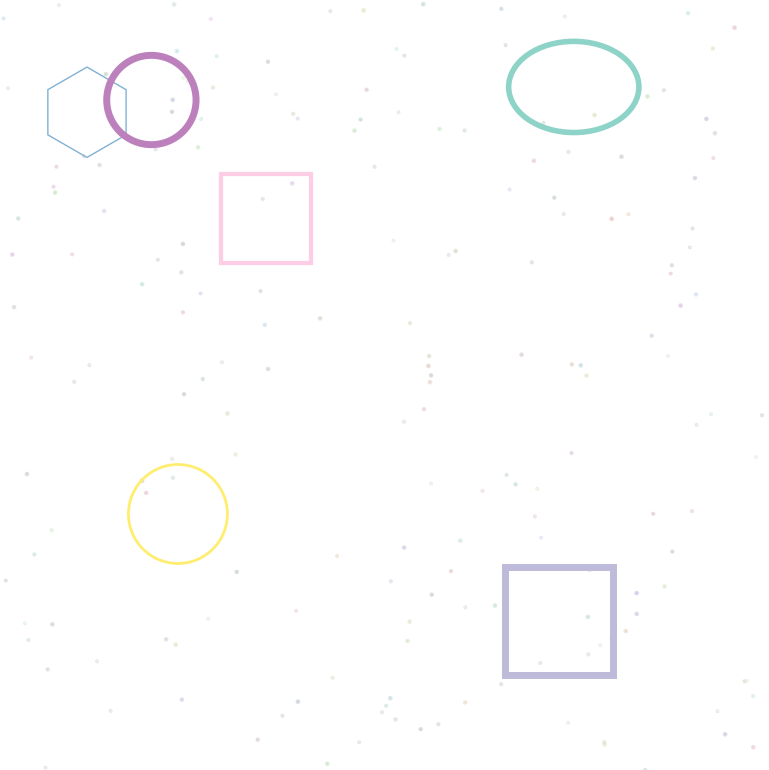[{"shape": "oval", "thickness": 2, "radius": 0.42, "center": [0.745, 0.887]}, {"shape": "square", "thickness": 2.5, "radius": 0.35, "center": [0.726, 0.194]}, {"shape": "hexagon", "thickness": 0.5, "radius": 0.29, "center": [0.113, 0.854]}, {"shape": "square", "thickness": 1.5, "radius": 0.29, "center": [0.345, 0.716]}, {"shape": "circle", "thickness": 2.5, "radius": 0.29, "center": [0.197, 0.87]}, {"shape": "circle", "thickness": 1, "radius": 0.32, "center": [0.231, 0.332]}]